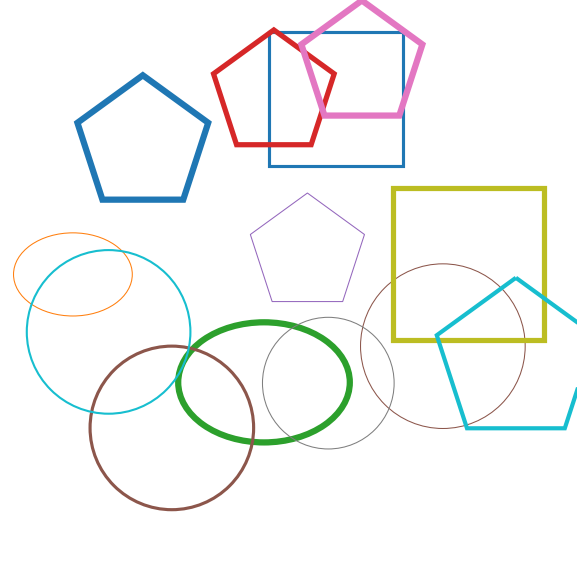[{"shape": "square", "thickness": 1.5, "radius": 0.58, "center": [0.582, 0.828]}, {"shape": "pentagon", "thickness": 3, "radius": 0.6, "center": [0.247, 0.75]}, {"shape": "oval", "thickness": 0.5, "radius": 0.51, "center": [0.126, 0.524]}, {"shape": "oval", "thickness": 3, "radius": 0.74, "center": [0.457, 0.337]}, {"shape": "pentagon", "thickness": 2.5, "radius": 0.55, "center": [0.474, 0.837]}, {"shape": "pentagon", "thickness": 0.5, "radius": 0.52, "center": [0.532, 0.561]}, {"shape": "circle", "thickness": 1.5, "radius": 0.71, "center": [0.298, 0.258]}, {"shape": "circle", "thickness": 0.5, "radius": 0.71, "center": [0.767, 0.4]}, {"shape": "pentagon", "thickness": 3, "radius": 0.55, "center": [0.627, 0.888]}, {"shape": "circle", "thickness": 0.5, "radius": 0.57, "center": [0.568, 0.336]}, {"shape": "square", "thickness": 2.5, "radius": 0.66, "center": [0.811, 0.542]}, {"shape": "circle", "thickness": 1, "radius": 0.71, "center": [0.188, 0.424]}, {"shape": "pentagon", "thickness": 2, "radius": 0.72, "center": [0.893, 0.374]}]